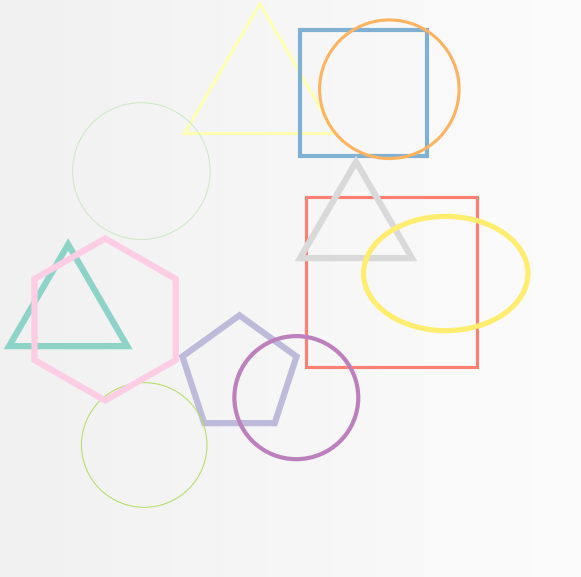[{"shape": "triangle", "thickness": 3, "radius": 0.59, "center": [0.117, 0.458]}, {"shape": "triangle", "thickness": 1.5, "radius": 0.75, "center": [0.447, 0.843]}, {"shape": "pentagon", "thickness": 3, "radius": 0.52, "center": [0.412, 0.35]}, {"shape": "square", "thickness": 1.5, "radius": 0.74, "center": [0.673, 0.511]}, {"shape": "square", "thickness": 2, "radius": 0.55, "center": [0.626, 0.838]}, {"shape": "circle", "thickness": 1.5, "radius": 0.6, "center": [0.67, 0.845]}, {"shape": "circle", "thickness": 0.5, "radius": 0.54, "center": [0.248, 0.229]}, {"shape": "hexagon", "thickness": 3, "radius": 0.7, "center": [0.181, 0.446]}, {"shape": "triangle", "thickness": 3, "radius": 0.56, "center": [0.613, 0.608]}, {"shape": "circle", "thickness": 2, "radius": 0.53, "center": [0.51, 0.311]}, {"shape": "circle", "thickness": 0.5, "radius": 0.59, "center": [0.243, 0.703]}, {"shape": "oval", "thickness": 2.5, "radius": 0.71, "center": [0.767, 0.526]}]